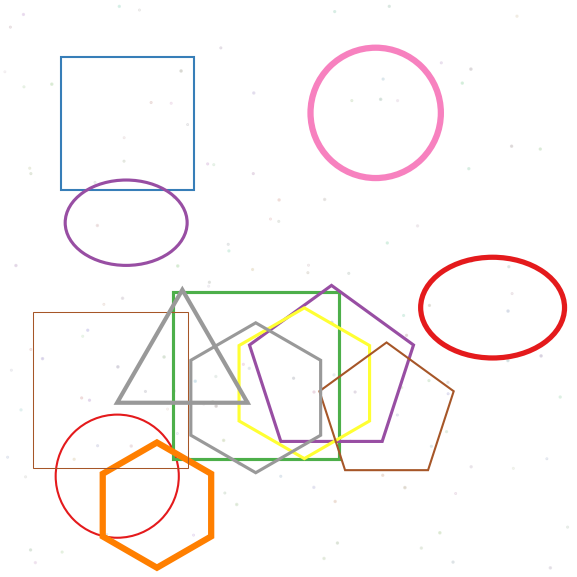[{"shape": "circle", "thickness": 1, "radius": 0.53, "center": [0.203, 0.175]}, {"shape": "oval", "thickness": 2.5, "radius": 0.62, "center": [0.853, 0.466]}, {"shape": "square", "thickness": 1, "radius": 0.58, "center": [0.22, 0.786]}, {"shape": "square", "thickness": 1.5, "radius": 0.72, "center": [0.444, 0.349]}, {"shape": "pentagon", "thickness": 1.5, "radius": 0.75, "center": [0.574, 0.356]}, {"shape": "oval", "thickness": 1.5, "radius": 0.53, "center": [0.218, 0.613]}, {"shape": "hexagon", "thickness": 3, "radius": 0.54, "center": [0.272, 0.124]}, {"shape": "hexagon", "thickness": 1.5, "radius": 0.65, "center": [0.527, 0.336]}, {"shape": "pentagon", "thickness": 1, "radius": 0.61, "center": [0.669, 0.284]}, {"shape": "square", "thickness": 0.5, "radius": 0.67, "center": [0.192, 0.324]}, {"shape": "circle", "thickness": 3, "radius": 0.56, "center": [0.651, 0.804]}, {"shape": "hexagon", "thickness": 1.5, "radius": 0.65, "center": [0.443, 0.31]}, {"shape": "triangle", "thickness": 2, "radius": 0.65, "center": [0.316, 0.367]}]